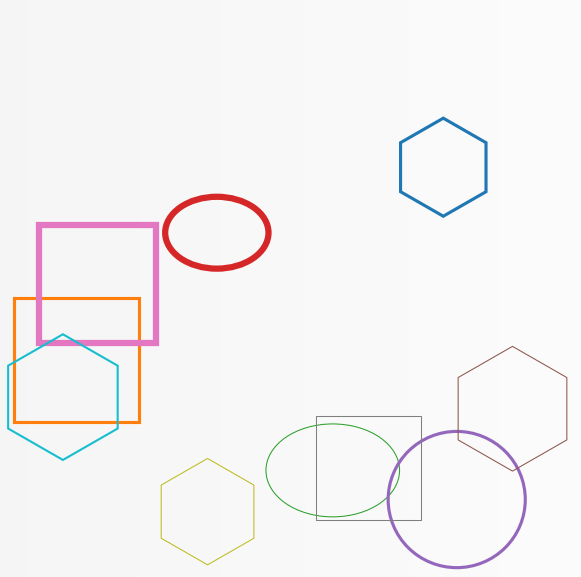[{"shape": "hexagon", "thickness": 1.5, "radius": 0.42, "center": [0.763, 0.71]}, {"shape": "square", "thickness": 1.5, "radius": 0.54, "center": [0.132, 0.376]}, {"shape": "oval", "thickness": 0.5, "radius": 0.57, "center": [0.572, 0.185]}, {"shape": "oval", "thickness": 3, "radius": 0.44, "center": [0.373, 0.596]}, {"shape": "circle", "thickness": 1.5, "radius": 0.59, "center": [0.786, 0.134]}, {"shape": "hexagon", "thickness": 0.5, "radius": 0.54, "center": [0.882, 0.291]}, {"shape": "square", "thickness": 3, "radius": 0.51, "center": [0.168, 0.507]}, {"shape": "square", "thickness": 0.5, "radius": 0.45, "center": [0.634, 0.188]}, {"shape": "hexagon", "thickness": 0.5, "radius": 0.46, "center": [0.357, 0.113]}, {"shape": "hexagon", "thickness": 1, "radius": 0.54, "center": [0.108, 0.311]}]